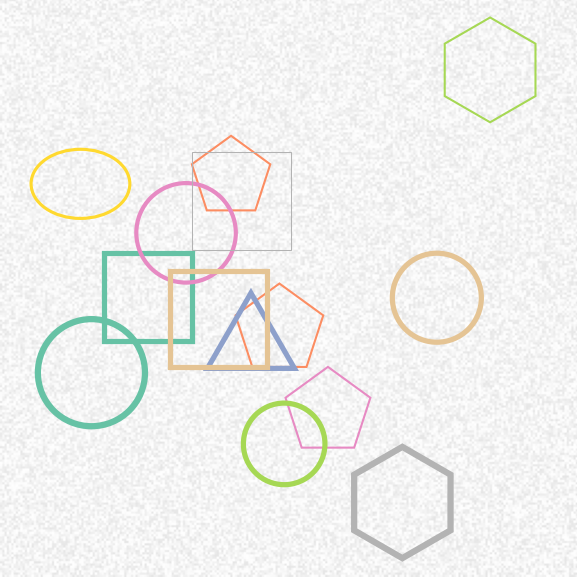[{"shape": "circle", "thickness": 3, "radius": 0.46, "center": [0.158, 0.354]}, {"shape": "square", "thickness": 2.5, "radius": 0.38, "center": [0.257, 0.485]}, {"shape": "pentagon", "thickness": 1, "radius": 0.36, "center": [0.4, 0.693]}, {"shape": "pentagon", "thickness": 1, "radius": 0.4, "center": [0.484, 0.428]}, {"shape": "triangle", "thickness": 2.5, "radius": 0.44, "center": [0.435, 0.405]}, {"shape": "circle", "thickness": 2, "radius": 0.43, "center": [0.322, 0.596]}, {"shape": "pentagon", "thickness": 1, "radius": 0.39, "center": [0.568, 0.287]}, {"shape": "circle", "thickness": 2.5, "radius": 0.35, "center": [0.492, 0.23]}, {"shape": "hexagon", "thickness": 1, "radius": 0.45, "center": [0.849, 0.878]}, {"shape": "oval", "thickness": 1.5, "radius": 0.43, "center": [0.139, 0.681]}, {"shape": "square", "thickness": 2.5, "radius": 0.42, "center": [0.378, 0.447]}, {"shape": "circle", "thickness": 2.5, "radius": 0.39, "center": [0.756, 0.484]}, {"shape": "square", "thickness": 0.5, "radius": 0.43, "center": [0.418, 0.651]}, {"shape": "hexagon", "thickness": 3, "radius": 0.48, "center": [0.697, 0.129]}]